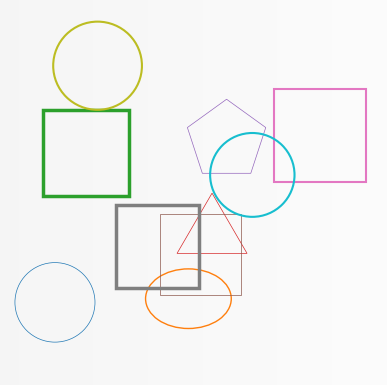[{"shape": "circle", "thickness": 0.5, "radius": 0.52, "center": [0.142, 0.215]}, {"shape": "oval", "thickness": 1, "radius": 0.55, "center": [0.486, 0.224]}, {"shape": "square", "thickness": 2.5, "radius": 0.56, "center": [0.222, 0.602]}, {"shape": "triangle", "thickness": 0.5, "radius": 0.52, "center": [0.547, 0.394]}, {"shape": "pentagon", "thickness": 0.5, "radius": 0.53, "center": [0.585, 0.636]}, {"shape": "square", "thickness": 0.5, "radius": 0.53, "center": [0.518, 0.338]}, {"shape": "square", "thickness": 1.5, "radius": 0.6, "center": [0.826, 0.648]}, {"shape": "square", "thickness": 2.5, "radius": 0.54, "center": [0.406, 0.36]}, {"shape": "circle", "thickness": 1.5, "radius": 0.57, "center": [0.252, 0.829]}, {"shape": "circle", "thickness": 1.5, "radius": 0.54, "center": [0.651, 0.546]}]